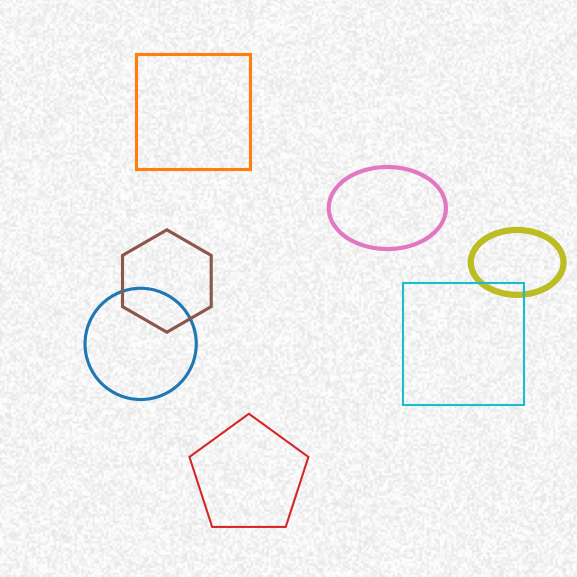[{"shape": "circle", "thickness": 1.5, "radius": 0.48, "center": [0.244, 0.404]}, {"shape": "square", "thickness": 1.5, "radius": 0.5, "center": [0.335, 0.806]}, {"shape": "pentagon", "thickness": 1, "radius": 0.54, "center": [0.431, 0.174]}, {"shape": "hexagon", "thickness": 1.5, "radius": 0.44, "center": [0.289, 0.513]}, {"shape": "oval", "thickness": 2, "radius": 0.51, "center": [0.671, 0.639]}, {"shape": "oval", "thickness": 3, "radius": 0.4, "center": [0.896, 0.545]}, {"shape": "square", "thickness": 1, "radius": 0.53, "center": [0.803, 0.403]}]